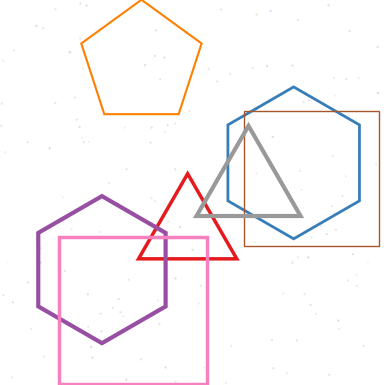[{"shape": "triangle", "thickness": 2.5, "radius": 0.74, "center": [0.487, 0.401]}, {"shape": "hexagon", "thickness": 2, "radius": 0.99, "center": [0.763, 0.577]}, {"shape": "hexagon", "thickness": 3, "radius": 0.95, "center": [0.265, 0.3]}, {"shape": "pentagon", "thickness": 1.5, "radius": 0.82, "center": [0.367, 0.836]}, {"shape": "square", "thickness": 1, "radius": 0.87, "center": [0.809, 0.536]}, {"shape": "square", "thickness": 2.5, "radius": 0.96, "center": [0.346, 0.194]}, {"shape": "triangle", "thickness": 3, "radius": 0.78, "center": [0.646, 0.517]}]